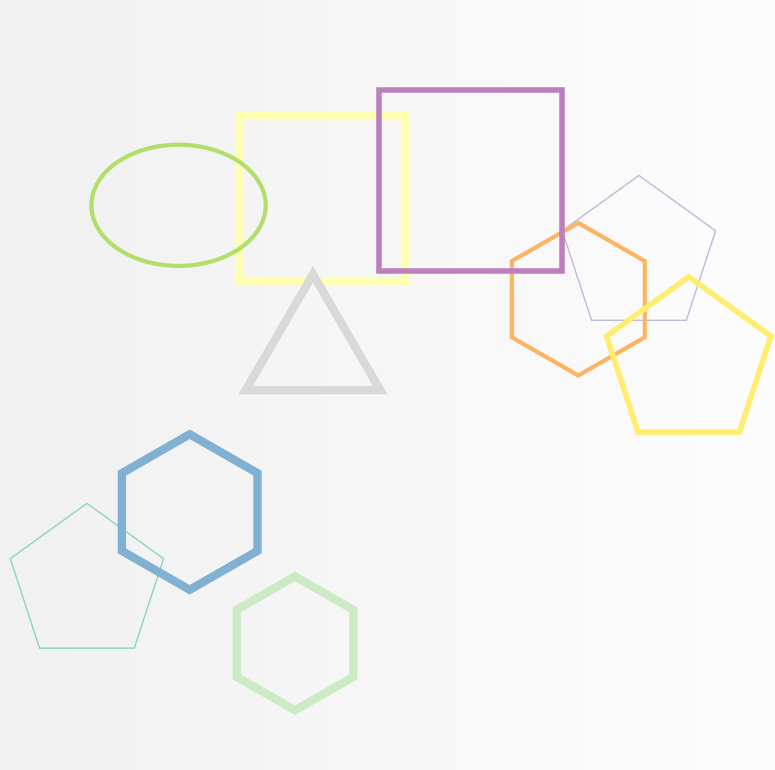[{"shape": "pentagon", "thickness": 0.5, "radius": 0.52, "center": [0.112, 0.242]}, {"shape": "square", "thickness": 3, "radius": 0.53, "center": [0.416, 0.742]}, {"shape": "pentagon", "thickness": 0.5, "radius": 0.52, "center": [0.824, 0.668]}, {"shape": "hexagon", "thickness": 3, "radius": 0.5, "center": [0.245, 0.335]}, {"shape": "hexagon", "thickness": 1.5, "radius": 0.5, "center": [0.746, 0.611]}, {"shape": "oval", "thickness": 1.5, "radius": 0.56, "center": [0.23, 0.733]}, {"shape": "triangle", "thickness": 3, "radius": 0.5, "center": [0.404, 0.544]}, {"shape": "square", "thickness": 2, "radius": 0.59, "center": [0.607, 0.765]}, {"shape": "hexagon", "thickness": 3, "radius": 0.43, "center": [0.381, 0.165]}, {"shape": "pentagon", "thickness": 2, "radius": 0.56, "center": [0.889, 0.529]}]